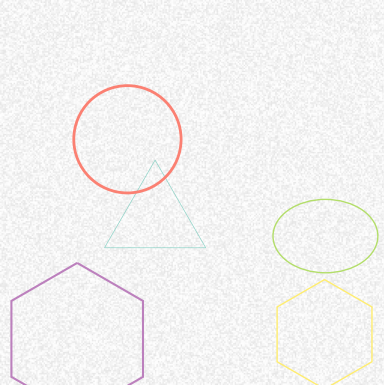[{"shape": "triangle", "thickness": 0.5, "radius": 0.76, "center": [0.403, 0.432]}, {"shape": "circle", "thickness": 2, "radius": 0.7, "center": [0.331, 0.638]}, {"shape": "oval", "thickness": 1, "radius": 0.68, "center": [0.845, 0.387]}, {"shape": "hexagon", "thickness": 1.5, "radius": 0.99, "center": [0.201, 0.12]}, {"shape": "hexagon", "thickness": 1, "radius": 0.71, "center": [0.843, 0.132]}]